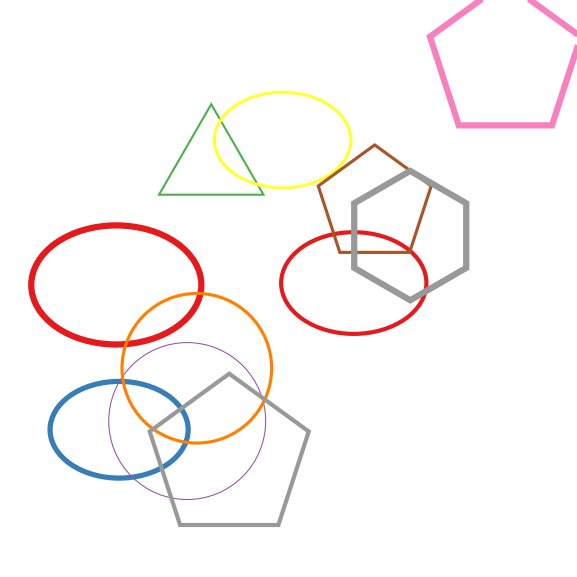[{"shape": "oval", "thickness": 3, "radius": 0.74, "center": [0.201, 0.506]}, {"shape": "oval", "thickness": 2, "radius": 0.63, "center": [0.613, 0.509]}, {"shape": "oval", "thickness": 2.5, "radius": 0.6, "center": [0.206, 0.255]}, {"shape": "triangle", "thickness": 1, "radius": 0.52, "center": [0.366, 0.714]}, {"shape": "circle", "thickness": 0.5, "radius": 0.68, "center": [0.324, 0.27]}, {"shape": "circle", "thickness": 1.5, "radius": 0.65, "center": [0.341, 0.361]}, {"shape": "oval", "thickness": 1.5, "radius": 0.59, "center": [0.489, 0.756]}, {"shape": "pentagon", "thickness": 1.5, "radius": 0.51, "center": [0.649, 0.645]}, {"shape": "pentagon", "thickness": 3, "radius": 0.69, "center": [0.875, 0.893]}, {"shape": "pentagon", "thickness": 2, "radius": 0.72, "center": [0.397, 0.207]}, {"shape": "hexagon", "thickness": 3, "radius": 0.56, "center": [0.71, 0.591]}]